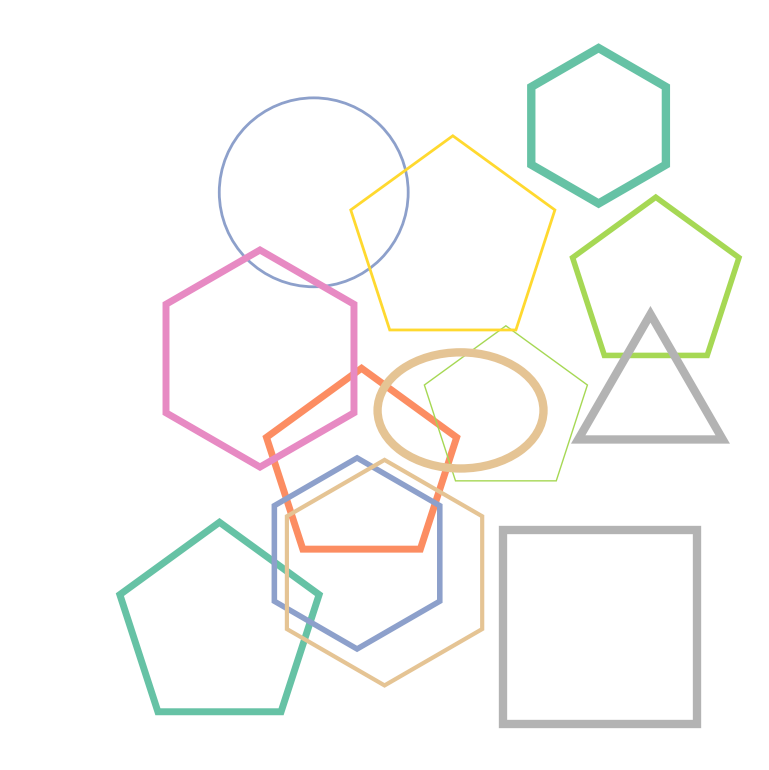[{"shape": "hexagon", "thickness": 3, "radius": 0.5, "center": [0.777, 0.837]}, {"shape": "pentagon", "thickness": 2.5, "radius": 0.68, "center": [0.285, 0.186]}, {"shape": "pentagon", "thickness": 2.5, "radius": 0.65, "center": [0.47, 0.392]}, {"shape": "circle", "thickness": 1, "radius": 0.61, "center": [0.407, 0.75]}, {"shape": "hexagon", "thickness": 2, "radius": 0.62, "center": [0.464, 0.281]}, {"shape": "hexagon", "thickness": 2.5, "radius": 0.7, "center": [0.338, 0.534]}, {"shape": "pentagon", "thickness": 2, "radius": 0.57, "center": [0.852, 0.63]}, {"shape": "pentagon", "thickness": 0.5, "radius": 0.56, "center": [0.657, 0.466]}, {"shape": "pentagon", "thickness": 1, "radius": 0.7, "center": [0.588, 0.684]}, {"shape": "hexagon", "thickness": 1.5, "radius": 0.73, "center": [0.499, 0.256]}, {"shape": "oval", "thickness": 3, "radius": 0.54, "center": [0.598, 0.467]}, {"shape": "triangle", "thickness": 3, "radius": 0.54, "center": [0.845, 0.483]}, {"shape": "square", "thickness": 3, "radius": 0.63, "center": [0.779, 0.186]}]